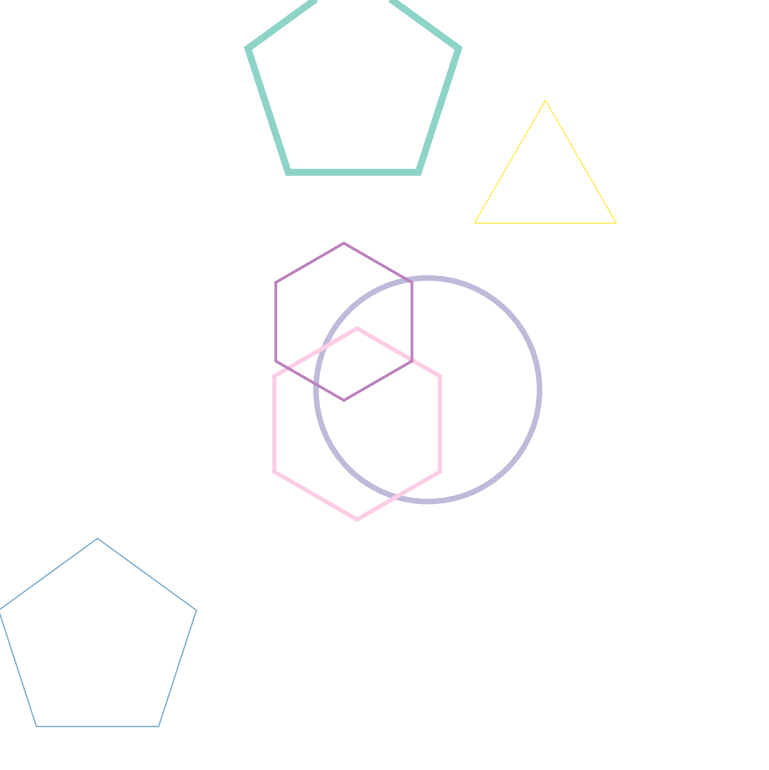[{"shape": "pentagon", "thickness": 2.5, "radius": 0.72, "center": [0.459, 0.893]}, {"shape": "circle", "thickness": 2, "radius": 0.73, "center": [0.556, 0.494]}, {"shape": "pentagon", "thickness": 0.5, "radius": 0.68, "center": [0.127, 0.166]}, {"shape": "hexagon", "thickness": 1.5, "radius": 0.62, "center": [0.464, 0.449]}, {"shape": "hexagon", "thickness": 1, "radius": 0.51, "center": [0.447, 0.582]}, {"shape": "triangle", "thickness": 0.5, "radius": 0.53, "center": [0.708, 0.763]}]